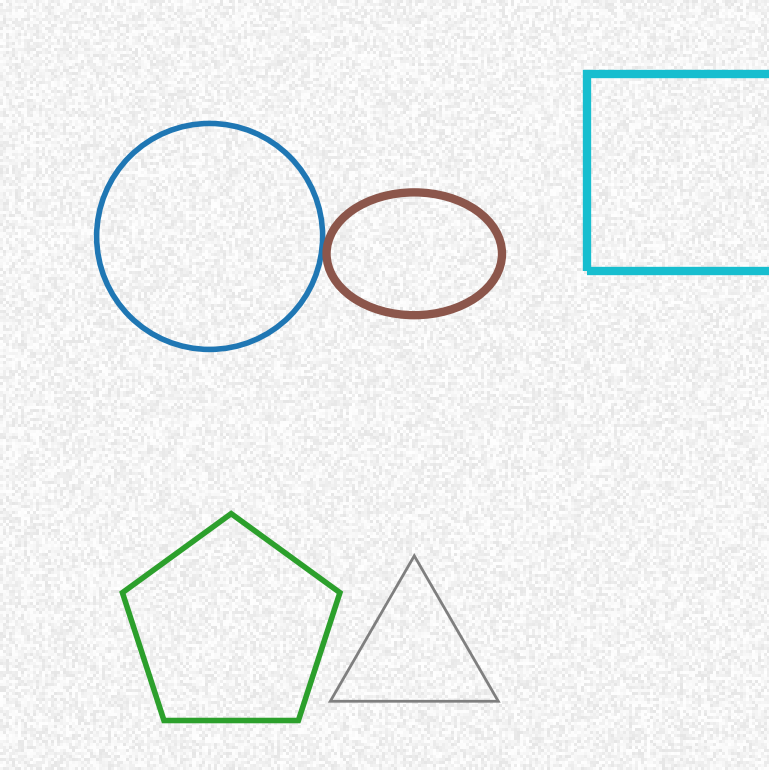[{"shape": "circle", "thickness": 2, "radius": 0.73, "center": [0.272, 0.693]}, {"shape": "pentagon", "thickness": 2, "radius": 0.74, "center": [0.3, 0.184]}, {"shape": "oval", "thickness": 3, "radius": 0.57, "center": [0.538, 0.67]}, {"shape": "triangle", "thickness": 1, "radius": 0.63, "center": [0.538, 0.152]}, {"shape": "square", "thickness": 3, "radius": 0.64, "center": [0.891, 0.776]}]